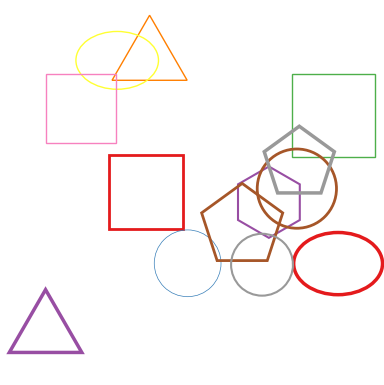[{"shape": "square", "thickness": 2, "radius": 0.48, "center": [0.379, 0.502]}, {"shape": "oval", "thickness": 2.5, "radius": 0.58, "center": [0.878, 0.315]}, {"shape": "circle", "thickness": 0.5, "radius": 0.43, "center": [0.487, 0.316]}, {"shape": "square", "thickness": 1, "radius": 0.54, "center": [0.866, 0.701]}, {"shape": "triangle", "thickness": 2.5, "radius": 0.54, "center": [0.118, 0.139]}, {"shape": "hexagon", "thickness": 1.5, "radius": 0.46, "center": [0.698, 0.475]}, {"shape": "triangle", "thickness": 1, "radius": 0.56, "center": [0.389, 0.848]}, {"shape": "oval", "thickness": 1, "radius": 0.54, "center": [0.304, 0.843]}, {"shape": "pentagon", "thickness": 2, "radius": 0.55, "center": [0.629, 0.413]}, {"shape": "circle", "thickness": 2, "radius": 0.51, "center": [0.771, 0.51]}, {"shape": "square", "thickness": 1, "radius": 0.45, "center": [0.211, 0.719]}, {"shape": "pentagon", "thickness": 2.5, "radius": 0.48, "center": [0.777, 0.576]}, {"shape": "circle", "thickness": 1.5, "radius": 0.4, "center": [0.681, 0.312]}]